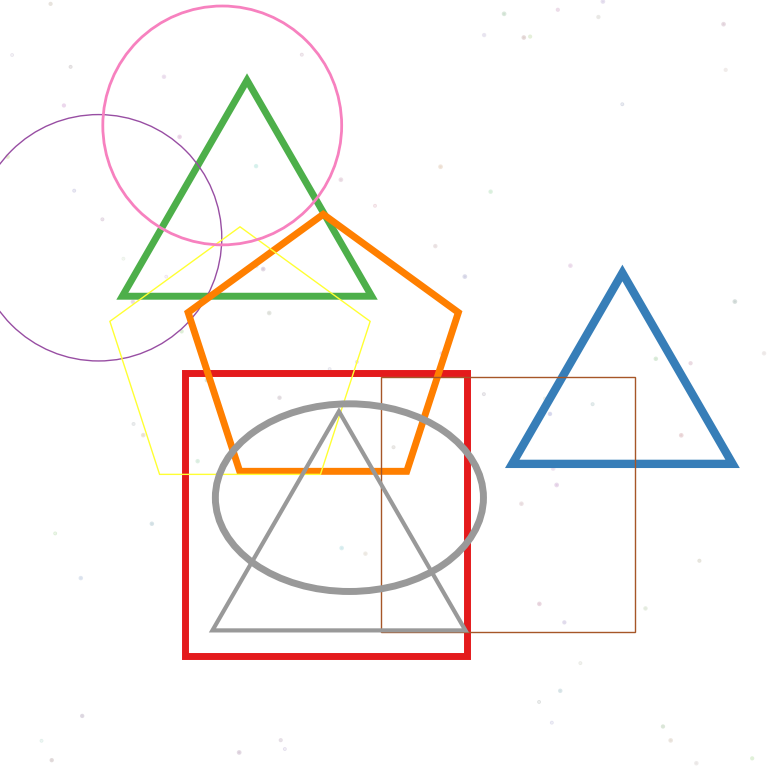[{"shape": "square", "thickness": 2.5, "radius": 0.92, "center": [0.423, 0.332]}, {"shape": "triangle", "thickness": 3, "radius": 0.83, "center": [0.808, 0.48]}, {"shape": "triangle", "thickness": 2.5, "radius": 0.93, "center": [0.321, 0.709]}, {"shape": "circle", "thickness": 0.5, "radius": 0.8, "center": [0.128, 0.691]}, {"shape": "pentagon", "thickness": 2.5, "radius": 0.92, "center": [0.42, 0.537]}, {"shape": "pentagon", "thickness": 0.5, "radius": 0.89, "center": [0.312, 0.528]}, {"shape": "square", "thickness": 0.5, "radius": 0.83, "center": [0.66, 0.345]}, {"shape": "circle", "thickness": 1, "radius": 0.78, "center": [0.289, 0.837]}, {"shape": "oval", "thickness": 2.5, "radius": 0.87, "center": [0.454, 0.354]}, {"shape": "triangle", "thickness": 1.5, "radius": 0.95, "center": [0.44, 0.276]}]